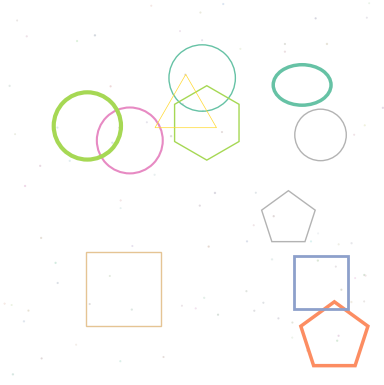[{"shape": "circle", "thickness": 1, "radius": 0.43, "center": [0.525, 0.797]}, {"shape": "oval", "thickness": 2.5, "radius": 0.38, "center": [0.785, 0.779]}, {"shape": "pentagon", "thickness": 2.5, "radius": 0.46, "center": [0.868, 0.124]}, {"shape": "square", "thickness": 2, "radius": 0.35, "center": [0.834, 0.266]}, {"shape": "circle", "thickness": 1.5, "radius": 0.43, "center": [0.337, 0.635]}, {"shape": "hexagon", "thickness": 1, "radius": 0.48, "center": [0.537, 0.681]}, {"shape": "circle", "thickness": 3, "radius": 0.44, "center": [0.227, 0.673]}, {"shape": "triangle", "thickness": 0.5, "radius": 0.46, "center": [0.482, 0.714]}, {"shape": "square", "thickness": 1, "radius": 0.48, "center": [0.32, 0.249]}, {"shape": "pentagon", "thickness": 1, "radius": 0.37, "center": [0.749, 0.432]}, {"shape": "circle", "thickness": 1, "radius": 0.33, "center": [0.833, 0.65]}]